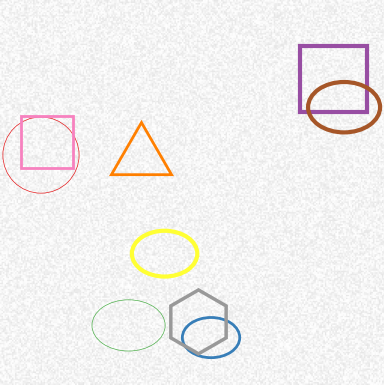[{"shape": "circle", "thickness": 0.5, "radius": 0.49, "center": [0.106, 0.597]}, {"shape": "oval", "thickness": 2, "radius": 0.37, "center": [0.548, 0.123]}, {"shape": "oval", "thickness": 0.5, "radius": 0.48, "center": [0.334, 0.155]}, {"shape": "square", "thickness": 3, "radius": 0.43, "center": [0.866, 0.795]}, {"shape": "triangle", "thickness": 2, "radius": 0.45, "center": [0.367, 0.591]}, {"shape": "oval", "thickness": 3, "radius": 0.42, "center": [0.428, 0.341]}, {"shape": "oval", "thickness": 3, "radius": 0.47, "center": [0.894, 0.722]}, {"shape": "square", "thickness": 2, "radius": 0.34, "center": [0.122, 0.63]}, {"shape": "hexagon", "thickness": 2.5, "radius": 0.41, "center": [0.516, 0.164]}]